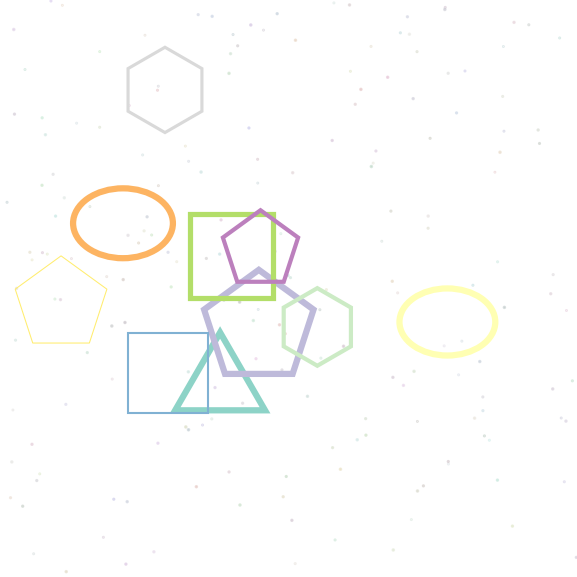[{"shape": "triangle", "thickness": 3, "radius": 0.45, "center": [0.381, 0.334]}, {"shape": "oval", "thickness": 3, "radius": 0.41, "center": [0.775, 0.442]}, {"shape": "pentagon", "thickness": 3, "radius": 0.5, "center": [0.448, 0.432]}, {"shape": "square", "thickness": 1, "radius": 0.35, "center": [0.292, 0.353]}, {"shape": "oval", "thickness": 3, "radius": 0.43, "center": [0.213, 0.613]}, {"shape": "square", "thickness": 2.5, "radius": 0.36, "center": [0.401, 0.556]}, {"shape": "hexagon", "thickness": 1.5, "radius": 0.37, "center": [0.286, 0.843]}, {"shape": "pentagon", "thickness": 2, "radius": 0.34, "center": [0.451, 0.567]}, {"shape": "hexagon", "thickness": 2, "radius": 0.34, "center": [0.549, 0.433]}, {"shape": "pentagon", "thickness": 0.5, "radius": 0.42, "center": [0.106, 0.473]}]